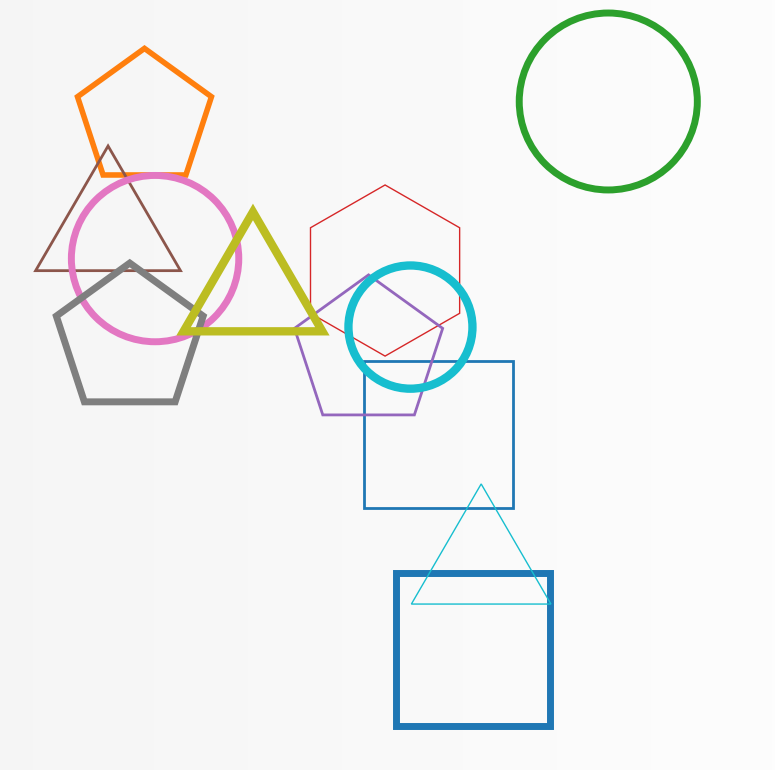[{"shape": "square", "thickness": 2.5, "radius": 0.5, "center": [0.61, 0.157]}, {"shape": "square", "thickness": 1, "radius": 0.48, "center": [0.566, 0.435]}, {"shape": "pentagon", "thickness": 2, "radius": 0.45, "center": [0.186, 0.846]}, {"shape": "circle", "thickness": 2.5, "radius": 0.57, "center": [0.785, 0.868]}, {"shape": "hexagon", "thickness": 0.5, "radius": 0.56, "center": [0.497, 0.649]}, {"shape": "pentagon", "thickness": 1, "radius": 0.5, "center": [0.476, 0.542]}, {"shape": "triangle", "thickness": 1, "radius": 0.54, "center": [0.139, 0.702]}, {"shape": "circle", "thickness": 2.5, "radius": 0.54, "center": [0.2, 0.664]}, {"shape": "pentagon", "thickness": 2.5, "radius": 0.5, "center": [0.167, 0.559]}, {"shape": "triangle", "thickness": 3, "radius": 0.52, "center": [0.326, 0.621]}, {"shape": "circle", "thickness": 3, "radius": 0.4, "center": [0.53, 0.575]}, {"shape": "triangle", "thickness": 0.5, "radius": 0.52, "center": [0.621, 0.268]}]